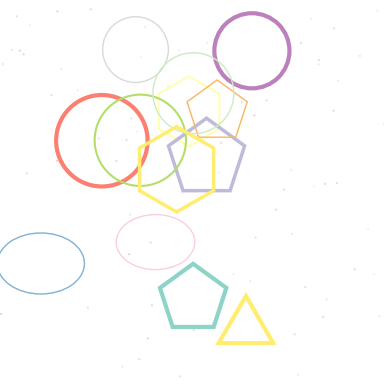[{"shape": "pentagon", "thickness": 3, "radius": 0.45, "center": [0.502, 0.224]}, {"shape": "hexagon", "thickness": 1.5, "radius": 0.45, "center": [0.491, 0.711]}, {"shape": "pentagon", "thickness": 2.5, "radius": 0.52, "center": [0.537, 0.589]}, {"shape": "circle", "thickness": 3, "radius": 0.59, "center": [0.265, 0.634]}, {"shape": "oval", "thickness": 1, "radius": 0.57, "center": [0.106, 0.316]}, {"shape": "pentagon", "thickness": 1, "radius": 0.41, "center": [0.564, 0.71]}, {"shape": "circle", "thickness": 1.5, "radius": 0.59, "center": [0.364, 0.636]}, {"shape": "oval", "thickness": 1, "radius": 0.51, "center": [0.404, 0.371]}, {"shape": "circle", "thickness": 1, "radius": 0.43, "center": [0.352, 0.871]}, {"shape": "circle", "thickness": 3, "radius": 0.49, "center": [0.654, 0.868]}, {"shape": "circle", "thickness": 1, "radius": 0.53, "center": [0.502, 0.758]}, {"shape": "hexagon", "thickness": 2.5, "radius": 0.55, "center": [0.459, 0.56]}, {"shape": "triangle", "thickness": 3, "radius": 0.41, "center": [0.639, 0.15]}]